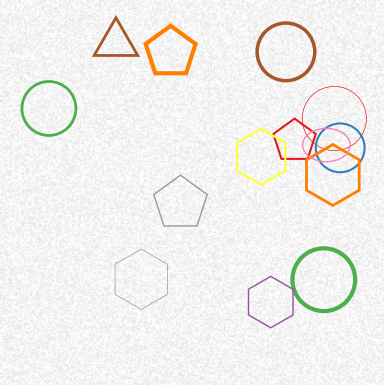[{"shape": "pentagon", "thickness": 1.5, "radius": 0.29, "center": [0.765, 0.634]}, {"shape": "circle", "thickness": 0.5, "radius": 0.42, "center": [0.868, 0.692]}, {"shape": "circle", "thickness": 1.5, "radius": 0.32, "center": [0.884, 0.616]}, {"shape": "circle", "thickness": 2, "radius": 0.35, "center": [0.127, 0.718]}, {"shape": "circle", "thickness": 3, "radius": 0.41, "center": [0.841, 0.273]}, {"shape": "hexagon", "thickness": 1, "radius": 0.33, "center": [0.703, 0.215]}, {"shape": "hexagon", "thickness": 2, "radius": 0.4, "center": [0.865, 0.545]}, {"shape": "pentagon", "thickness": 3, "radius": 0.34, "center": [0.443, 0.865]}, {"shape": "hexagon", "thickness": 1.5, "radius": 0.36, "center": [0.678, 0.593]}, {"shape": "triangle", "thickness": 2, "radius": 0.33, "center": [0.301, 0.889]}, {"shape": "circle", "thickness": 2.5, "radius": 0.37, "center": [0.743, 0.865]}, {"shape": "oval", "thickness": 1, "radius": 0.31, "center": [0.848, 0.623]}, {"shape": "hexagon", "thickness": 0.5, "radius": 0.39, "center": [0.367, 0.275]}, {"shape": "pentagon", "thickness": 1, "radius": 0.36, "center": [0.469, 0.472]}]